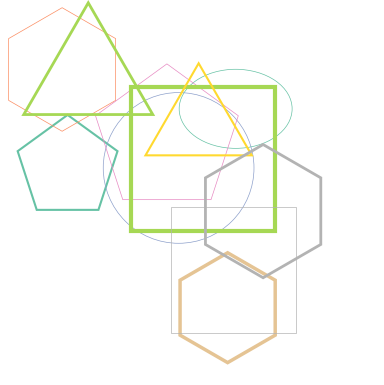[{"shape": "pentagon", "thickness": 1.5, "radius": 0.68, "center": [0.176, 0.565]}, {"shape": "oval", "thickness": 0.5, "radius": 0.73, "center": [0.612, 0.717]}, {"shape": "hexagon", "thickness": 0.5, "radius": 0.8, "center": [0.161, 0.82]}, {"shape": "circle", "thickness": 0.5, "radius": 0.98, "center": [0.464, 0.564]}, {"shape": "pentagon", "thickness": 0.5, "radius": 0.97, "center": [0.434, 0.639]}, {"shape": "square", "thickness": 3, "radius": 0.93, "center": [0.528, 0.587]}, {"shape": "triangle", "thickness": 2, "radius": 0.97, "center": [0.229, 0.799]}, {"shape": "triangle", "thickness": 1.5, "radius": 0.8, "center": [0.516, 0.676]}, {"shape": "hexagon", "thickness": 2.5, "radius": 0.71, "center": [0.591, 0.201]}, {"shape": "hexagon", "thickness": 2, "radius": 0.86, "center": [0.683, 0.452]}, {"shape": "square", "thickness": 0.5, "radius": 0.82, "center": [0.607, 0.298]}]